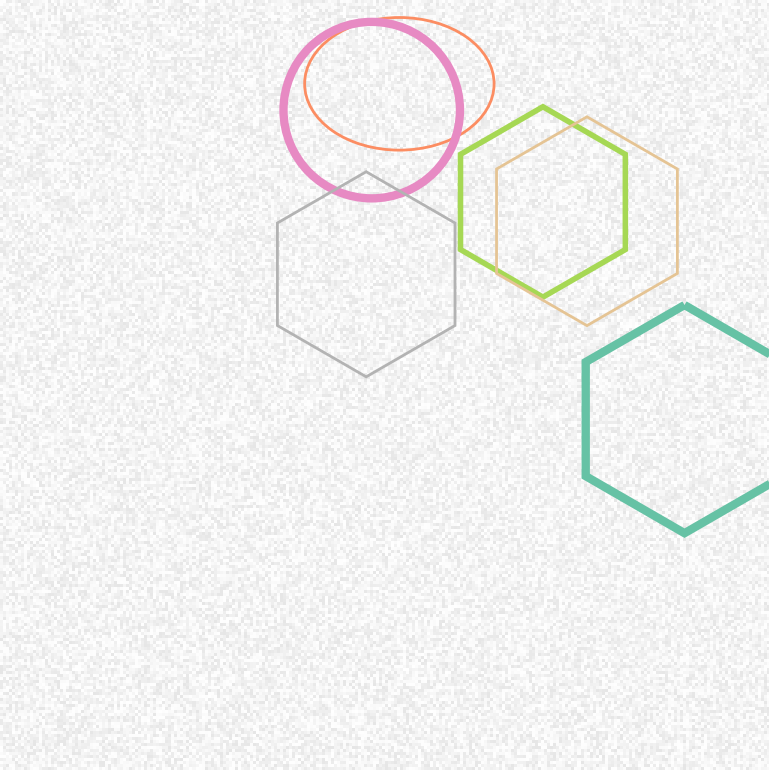[{"shape": "hexagon", "thickness": 3, "radius": 0.74, "center": [0.889, 0.456]}, {"shape": "oval", "thickness": 1, "radius": 0.62, "center": [0.519, 0.891]}, {"shape": "circle", "thickness": 3, "radius": 0.57, "center": [0.483, 0.857]}, {"shape": "hexagon", "thickness": 2, "radius": 0.62, "center": [0.705, 0.738]}, {"shape": "hexagon", "thickness": 1, "radius": 0.68, "center": [0.762, 0.713]}, {"shape": "hexagon", "thickness": 1, "radius": 0.67, "center": [0.476, 0.644]}]